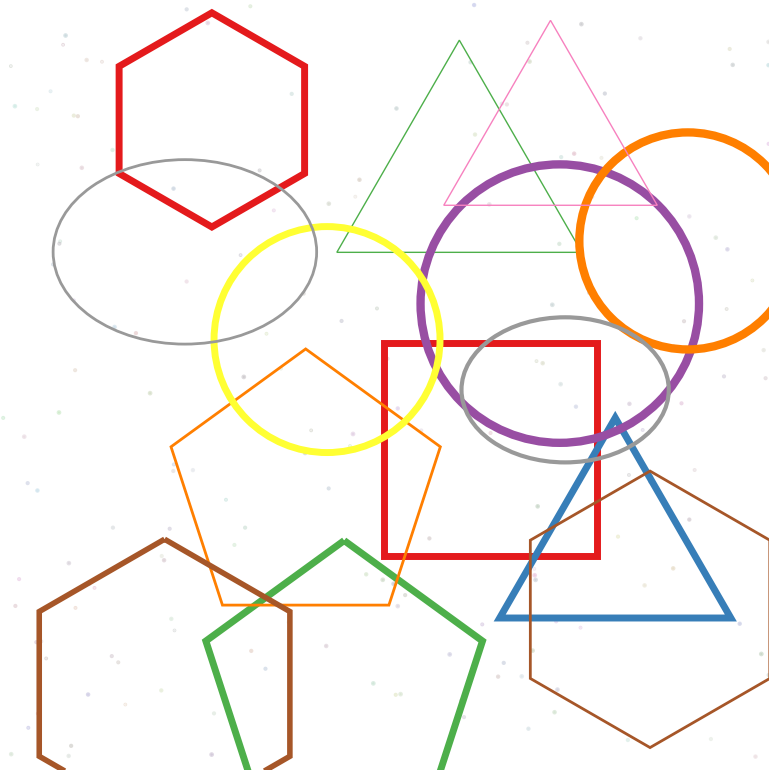[{"shape": "hexagon", "thickness": 2.5, "radius": 0.7, "center": [0.275, 0.844]}, {"shape": "square", "thickness": 2.5, "radius": 0.69, "center": [0.637, 0.416]}, {"shape": "triangle", "thickness": 2.5, "radius": 0.87, "center": [0.799, 0.284]}, {"shape": "pentagon", "thickness": 2.5, "radius": 0.94, "center": [0.447, 0.109]}, {"shape": "triangle", "thickness": 0.5, "radius": 0.92, "center": [0.597, 0.764]}, {"shape": "circle", "thickness": 3, "radius": 0.9, "center": [0.727, 0.606]}, {"shape": "circle", "thickness": 3, "radius": 0.7, "center": [0.893, 0.687]}, {"shape": "pentagon", "thickness": 1, "radius": 0.92, "center": [0.397, 0.363]}, {"shape": "circle", "thickness": 2.5, "radius": 0.73, "center": [0.425, 0.559]}, {"shape": "hexagon", "thickness": 1, "radius": 0.9, "center": [0.844, 0.209]}, {"shape": "hexagon", "thickness": 2, "radius": 0.94, "center": [0.214, 0.112]}, {"shape": "triangle", "thickness": 0.5, "radius": 0.8, "center": [0.715, 0.813]}, {"shape": "oval", "thickness": 1, "radius": 0.86, "center": [0.24, 0.673]}, {"shape": "oval", "thickness": 1.5, "radius": 0.67, "center": [0.734, 0.494]}]